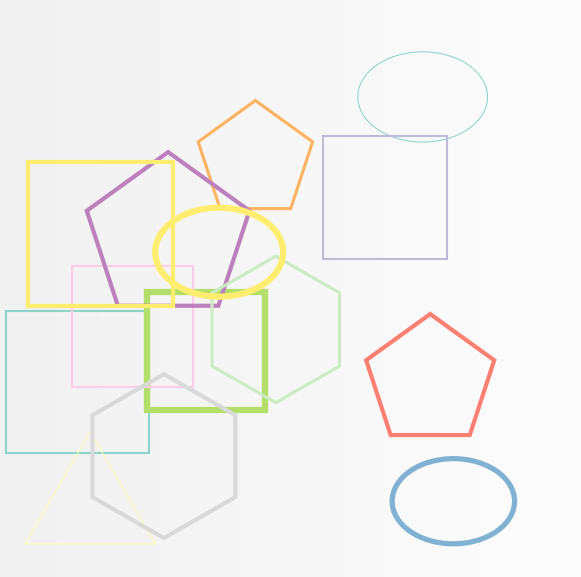[{"shape": "oval", "thickness": 0.5, "radius": 0.56, "center": [0.727, 0.831]}, {"shape": "square", "thickness": 1, "radius": 0.62, "center": [0.133, 0.338]}, {"shape": "triangle", "thickness": 0.5, "radius": 0.65, "center": [0.155, 0.122]}, {"shape": "square", "thickness": 1, "radius": 0.53, "center": [0.662, 0.657]}, {"shape": "pentagon", "thickness": 2, "radius": 0.58, "center": [0.74, 0.34]}, {"shape": "oval", "thickness": 2.5, "radius": 0.53, "center": [0.78, 0.131]}, {"shape": "pentagon", "thickness": 1.5, "radius": 0.52, "center": [0.439, 0.722]}, {"shape": "square", "thickness": 3, "radius": 0.51, "center": [0.355, 0.391]}, {"shape": "square", "thickness": 1, "radius": 0.52, "center": [0.228, 0.434]}, {"shape": "hexagon", "thickness": 2, "radius": 0.71, "center": [0.282, 0.209]}, {"shape": "pentagon", "thickness": 2, "radius": 0.74, "center": [0.289, 0.589]}, {"shape": "hexagon", "thickness": 1.5, "radius": 0.63, "center": [0.475, 0.429]}, {"shape": "oval", "thickness": 3, "radius": 0.55, "center": [0.377, 0.563]}, {"shape": "square", "thickness": 2, "radius": 0.63, "center": [0.173, 0.593]}]